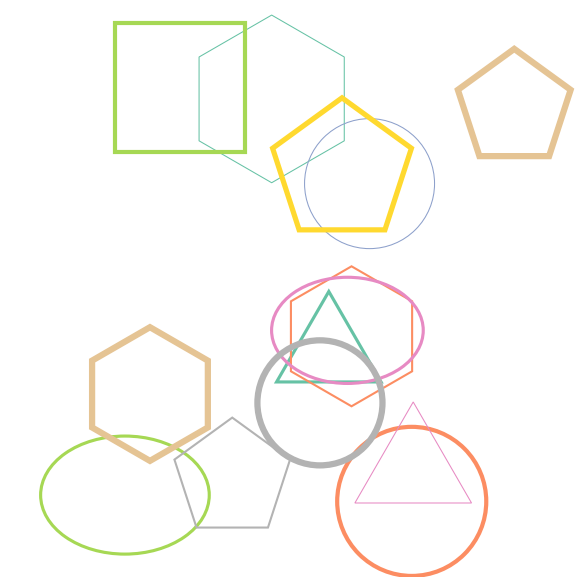[{"shape": "hexagon", "thickness": 0.5, "radius": 0.73, "center": [0.47, 0.828]}, {"shape": "triangle", "thickness": 1.5, "radius": 0.52, "center": [0.569, 0.39]}, {"shape": "hexagon", "thickness": 1, "radius": 0.61, "center": [0.609, 0.417]}, {"shape": "circle", "thickness": 2, "radius": 0.65, "center": [0.713, 0.131]}, {"shape": "circle", "thickness": 0.5, "radius": 0.56, "center": [0.64, 0.681]}, {"shape": "triangle", "thickness": 0.5, "radius": 0.58, "center": [0.716, 0.186]}, {"shape": "oval", "thickness": 1.5, "radius": 0.66, "center": [0.602, 0.427]}, {"shape": "oval", "thickness": 1.5, "radius": 0.73, "center": [0.216, 0.142]}, {"shape": "square", "thickness": 2, "radius": 0.56, "center": [0.311, 0.848]}, {"shape": "pentagon", "thickness": 2.5, "radius": 0.63, "center": [0.592, 0.703]}, {"shape": "hexagon", "thickness": 3, "radius": 0.58, "center": [0.26, 0.317]}, {"shape": "pentagon", "thickness": 3, "radius": 0.51, "center": [0.89, 0.812]}, {"shape": "pentagon", "thickness": 1, "radius": 0.53, "center": [0.402, 0.171]}, {"shape": "circle", "thickness": 3, "radius": 0.54, "center": [0.554, 0.302]}]